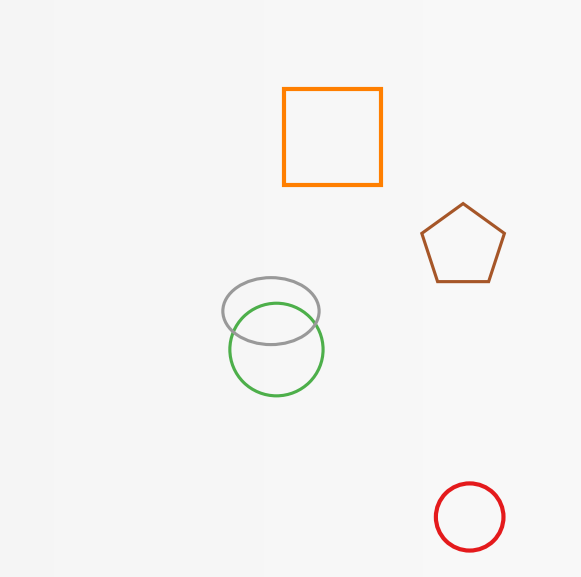[{"shape": "circle", "thickness": 2, "radius": 0.29, "center": [0.808, 0.104]}, {"shape": "circle", "thickness": 1.5, "radius": 0.4, "center": [0.476, 0.394]}, {"shape": "square", "thickness": 2, "radius": 0.42, "center": [0.572, 0.762]}, {"shape": "pentagon", "thickness": 1.5, "radius": 0.37, "center": [0.797, 0.572]}, {"shape": "oval", "thickness": 1.5, "radius": 0.41, "center": [0.466, 0.46]}]